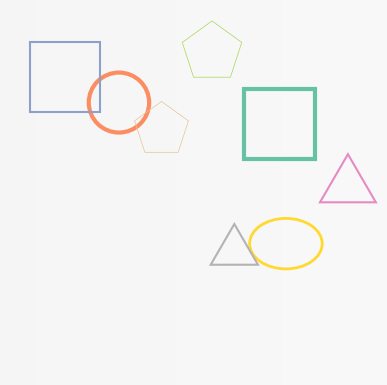[{"shape": "square", "thickness": 3, "radius": 0.46, "center": [0.721, 0.678]}, {"shape": "circle", "thickness": 3, "radius": 0.39, "center": [0.307, 0.734]}, {"shape": "square", "thickness": 1.5, "radius": 0.45, "center": [0.167, 0.8]}, {"shape": "triangle", "thickness": 1.5, "radius": 0.42, "center": [0.898, 0.516]}, {"shape": "pentagon", "thickness": 0.5, "radius": 0.4, "center": [0.547, 0.865]}, {"shape": "oval", "thickness": 2, "radius": 0.47, "center": [0.738, 0.367]}, {"shape": "pentagon", "thickness": 0.5, "radius": 0.37, "center": [0.417, 0.663]}, {"shape": "triangle", "thickness": 1.5, "radius": 0.35, "center": [0.605, 0.348]}]